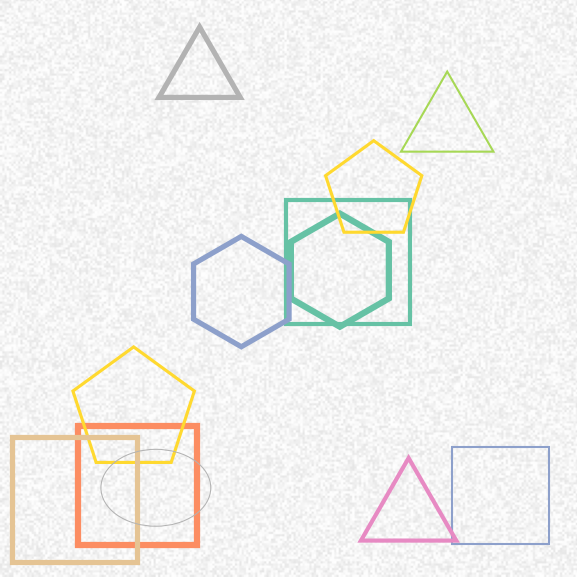[{"shape": "square", "thickness": 2, "radius": 0.54, "center": [0.603, 0.545]}, {"shape": "hexagon", "thickness": 3, "radius": 0.49, "center": [0.589, 0.531]}, {"shape": "square", "thickness": 3, "radius": 0.51, "center": [0.238, 0.159]}, {"shape": "hexagon", "thickness": 2.5, "radius": 0.48, "center": [0.418, 0.494]}, {"shape": "square", "thickness": 1, "radius": 0.42, "center": [0.866, 0.142]}, {"shape": "triangle", "thickness": 2, "radius": 0.48, "center": [0.708, 0.111]}, {"shape": "triangle", "thickness": 1, "radius": 0.46, "center": [0.774, 0.783]}, {"shape": "pentagon", "thickness": 1.5, "radius": 0.55, "center": [0.231, 0.288]}, {"shape": "pentagon", "thickness": 1.5, "radius": 0.44, "center": [0.647, 0.668]}, {"shape": "square", "thickness": 2.5, "radius": 0.54, "center": [0.129, 0.134]}, {"shape": "oval", "thickness": 0.5, "radius": 0.48, "center": [0.27, 0.154]}, {"shape": "triangle", "thickness": 2.5, "radius": 0.41, "center": [0.346, 0.871]}]